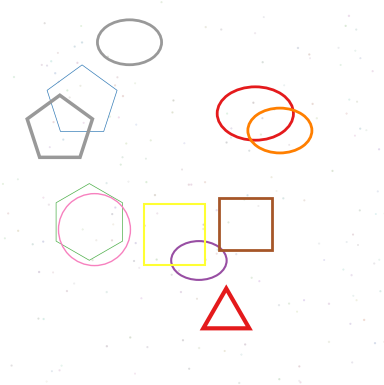[{"shape": "oval", "thickness": 2, "radius": 0.5, "center": [0.663, 0.705]}, {"shape": "triangle", "thickness": 3, "radius": 0.34, "center": [0.588, 0.182]}, {"shape": "pentagon", "thickness": 0.5, "radius": 0.48, "center": [0.213, 0.736]}, {"shape": "hexagon", "thickness": 0.5, "radius": 0.5, "center": [0.232, 0.424]}, {"shape": "oval", "thickness": 1.5, "radius": 0.36, "center": [0.517, 0.323]}, {"shape": "oval", "thickness": 2, "radius": 0.42, "center": [0.727, 0.661]}, {"shape": "square", "thickness": 1.5, "radius": 0.4, "center": [0.454, 0.391]}, {"shape": "square", "thickness": 2, "radius": 0.34, "center": [0.637, 0.418]}, {"shape": "circle", "thickness": 1, "radius": 0.47, "center": [0.245, 0.404]}, {"shape": "pentagon", "thickness": 2.5, "radius": 0.45, "center": [0.155, 0.663]}, {"shape": "oval", "thickness": 2, "radius": 0.42, "center": [0.336, 0.89]}]